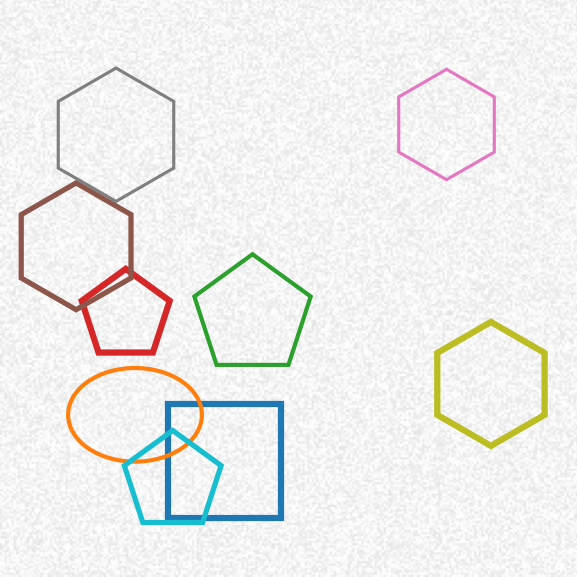[{"shape": "square", "thickness": 3, "radius": 0.49, "center": [0.389, 0.201]}, {"shape": "oval", "thickness": 2, "radius": 0.58, "center": [0.234, 0.281]}, {"shape": "pentagon", "thickness": 2, "radius": 0.53, "center": [0.437, 0.453]}, {"shape": "pentagon", "thickness": 3, "radius": 0.4, "center": [0.218, 0.453]}, {"shape": "hexagon", "thickness": 2.5, "radius": 0.55, "center": [0.132, 0.573]}, {"shape": "hexagon", "thickness": 1.5, "radius": 0.48, "center": [0.773, 0.784]}, {"shape": "hexagon", "thickness": 1.5, "radius": 0.58, "center": [0.201, 0.766]}, {"shape": "hexagon", "thickness": 3, "radius": 0.54, "center": [0.85, 0.334]}, {"shape": "pentagon", "thickness": 2.5, "radius": 0.44, "center": [0.299, 0.166]}]